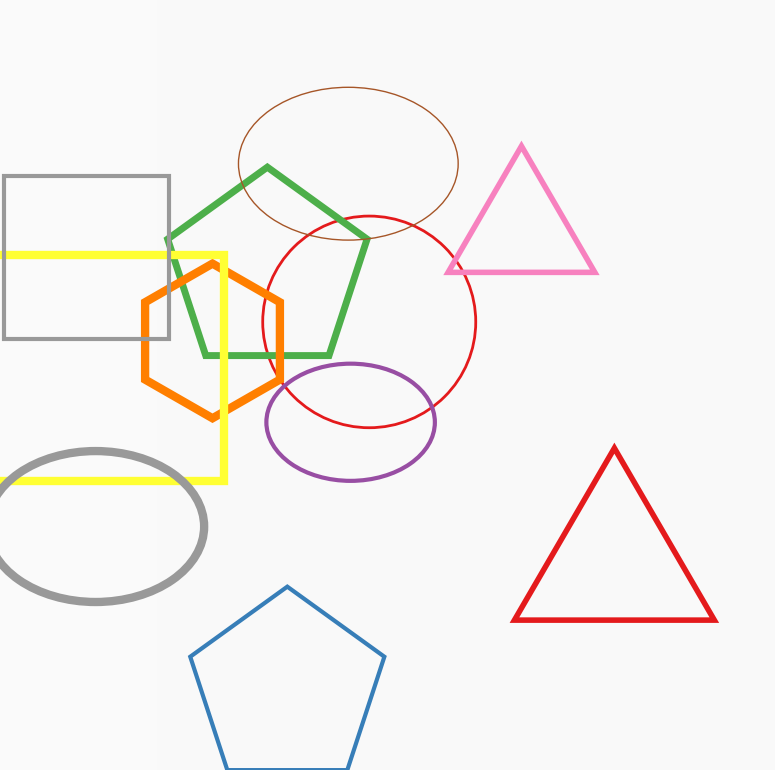[{"shape": "circle", "thickness": 1, "radius": 0.69, "center": [0.476, 0.582]}, {"shape": "triangle", "thickness": 2, "radius": 0.74, "center": [0.793, 0.269]}, {"shape": "pentagon", "thickness": 1.5, "radius": 0.66, "center": [0.371, 0.106]}, {"shape": "pentagon", "thickness": 2.5, "radius": 0.68, "center": [0.345, 0.648]}, {"shape": "oval", "thickness": 1.5, "radius": 0.54, "center": [0.452, 0.452]}, {"shape": "hexagon", "thickness": 3, "radius": 0.5, "center": [0.274, 0.557]}, {"shape": "square", "thickness": 3, "radius": 0.73, "center": [0.142, 0.522]}, {"shape": "oval", "thickness": 0.5, "radius": 0.71, "center": [0.449, 0.787]}, {"shape": "triangle", "thickness": 2, "radius": 0.55, "center": [0.673, 0.701]}, {"shape": "square", "thickness": 1.5, "radius": 0.53, "center": [0.112, 0.665]}, {"shape": "oval", "thickness": 3, "radius": 0.7, "center": [0.123, 0.316]}]